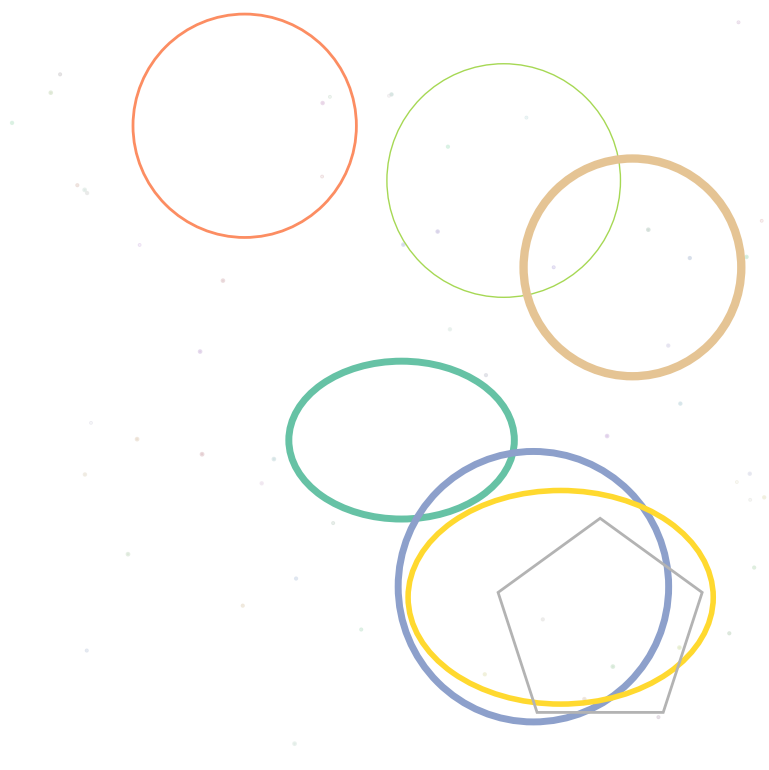[{"shape": "oval", "thickness": 2.5, "radius": 0.73, "center": [0.522, 0.428]}, {"shape": "circle", "thickness": 1, "radius": 0.73, "center": [0.318, 0.837]}, {"shape": "circle", "thickness": 2.5, "radius": 0.88, "center": [0.693, 0.238]}, {"shape": "circle", "thickness": 0.5, "radius": 0.76, "center": [0.654, 0.766]}, {"shape": "oval", "thickness": 2, "radius": 0.99, "center": [0.728, 0.224]}, {"shape": "circle", "thickness": 3, "radius": 0.71, "center": [0.821, 0.653]}, {"shape": "pentagon", "thickness": 1, "radius": 0.7, "center": [0.779, 0.188]}]